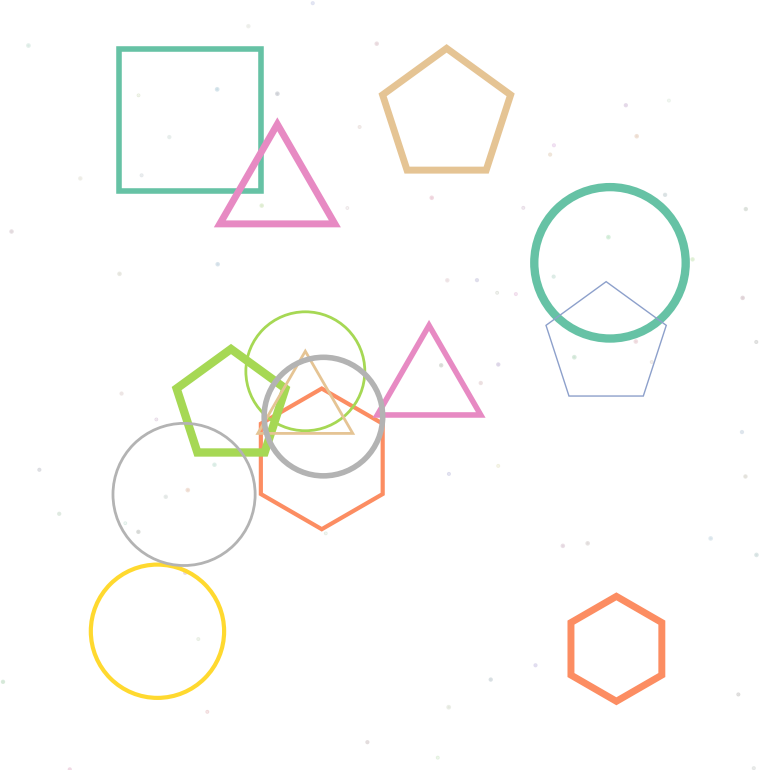[{"shape": "circle", "thickness": 3, "radius": 0.49, "center": [0.792, 0.659]}, {"shape": "square", "thickness": 2, "radius": 0.46, "center": [0.247, 0.844]}, {"shape": "hexagon", "thickness": 2.5, "radius": 0.34, "center": [0.801, 0.157]}, {"shape": "hexagon", "thickness": 1.5, "radius": 0.46, "center": [0.418, 0.404]}, {"shape": "pentagon", "thickness": 0.5, "radius": 0.41, "center": [0.787, 0.552]}, {"shape": "triangle", "thickness": 2.5, "radius": 0.43, "center": [0.36, 0.752]}, {"shape": "triangle", "thickness": 2, "radius": 0.39, "center": [0.557, 0.5]}, {"shape": "pentagon", "thickness": 3, "radius": 0.37, "center": [0.3, 0.472]}, {"shape": "circle", "thickness": 1, "radius": 0.39, "center": [0.397, 0.518]}, {"shape": "circle", "thickness": 1.5, "radius": 0.43, "center": [0.205, 0.18]}, {"shape": "triangle", "thickness": 1, "radius": 0.36, "center": [0.397, 0.473]}, {"shape": "pentagon", "thickness": 2.5, "radius": 0.44, "center": [0.58, 0.85]}, {"shape": "circle", "thickness": 2, "radius": 0.38, "center": [0.42, 0.459]}, {"shape": "circle", "thickness": 1, "radius": 0.46, "center": [0.239, 0.358]}]